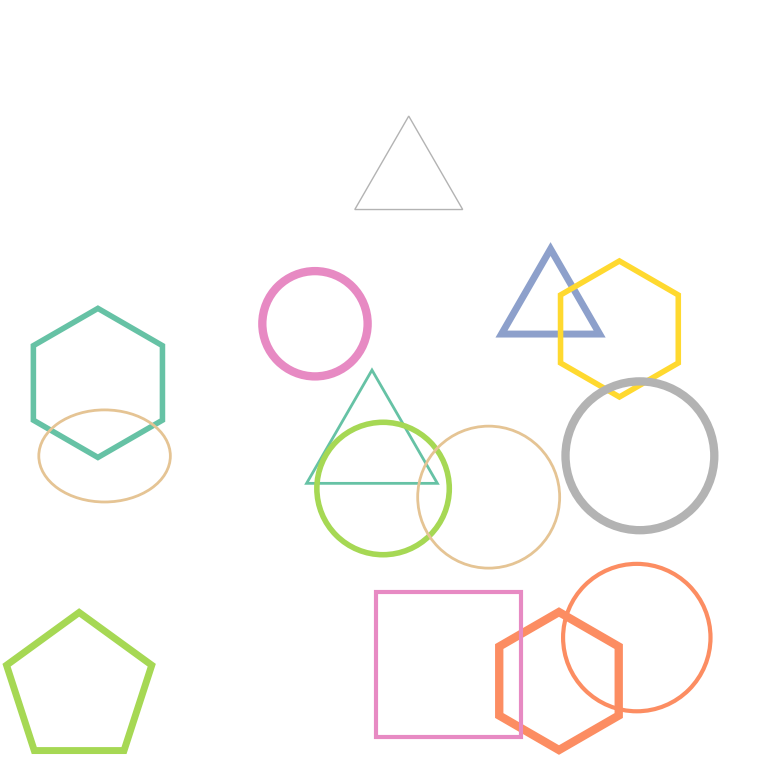[{"shape": "hexagon", "thickness": 2, "radius": 0.48, "center": [0.127, 0.503]}, {"shape": "triangle", "thickness": 1, "radius": 0.49, "center": [0.483, 0.421]}, {"shape": "hexagon", "thickness": 3, "radius": 0.45, "center": [0.726, 0.116]}, {"shape": "circle", "thickness": 1.5, "radius": 0.48, "center": [0.827, 0.172]}, {"shape": "triangle", "thickness": 2.5, "radius": 0.37, "center": [0.715, 0.603]}, {"shape": "square", "thickness": 1.5, "radius": 0.47, "center": [0.582, 0.137]}, {"shape": "circle", "thickness": 3, "radius": 0.34, "center": [0.409, 0.58]}, {"shape": "pentagon", "thickness": 2.5, "radius": 0.5, "center": [0.103, 0.105]}, {"shape": "circle", "thickness": 2, "radius": 0.43, "center": [0.497, 0.366]}, {"shape": "hexagon", "thickness": 2, "radius": 0.44, "center": [0.804, 0.573]}, {"shape": "oval", "thickness": 1, "radius": 0.43, "center": [0.136, 0.408]}, {"shape": "circle", "thickness": 1, "radius": 0.46, "center": [0.635, 0.354]}, {"shape": "circle", "thickness": 3, "radius": 0.48, "center": [0.831, 0.408]}, {"shape": "triangle", "thickness": 0.5, "radius": 0.4, "center": [0.531, 0.768]}]